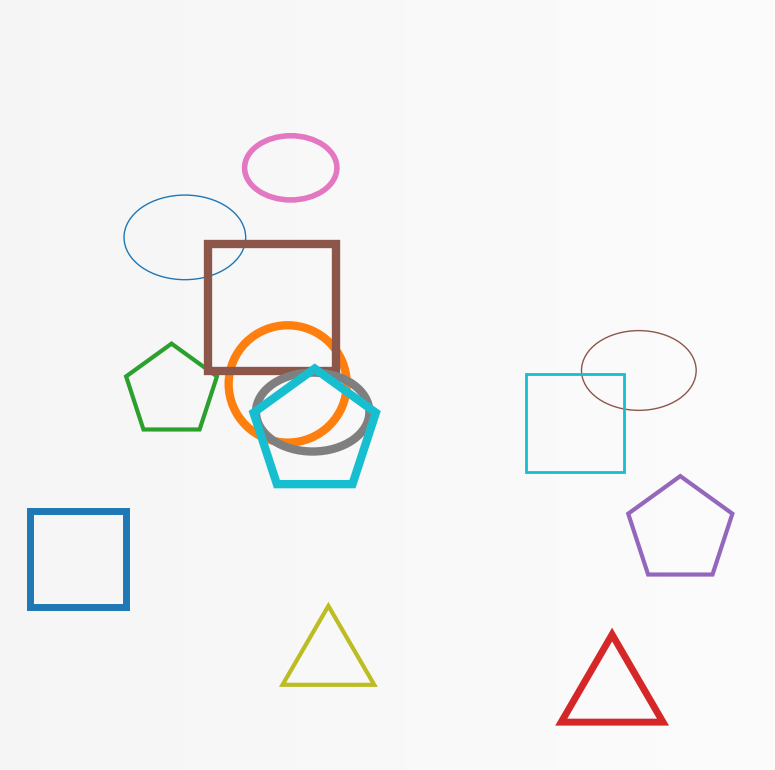[{"shape": "square", "thickness": 2.5, "radius": 0.31, "center": [0.101, 0.274]}, {"shape": "oval", "thickness": 0.5, "radius": 0.39, "center": [0.239, 0.692]}, {"shape": "circle", "thickness": 3, "radius": 0.38, "center": [0.371, 0.501]}, {"shape": "pentagon", "thickness": 1.5, "radius": 0.31, "center": [0.221, 0.492]}, {"shape": "triangle", "thickness": 2.5, "radius": 0.38, "center": [0.79, 0.1]}, {"shape": "pentagon", "thickness": 1.5, "radius": 0.35, "center": [0.878, 0.311]}, {"shape": "square", "thickness": 3, "radius": 0.41, "center": [0.35, 0.601]}, {"shape": "oval", "thickness": 0.5, "radius": 0.37, "center": [0.824, 0.519]}, {"shape": "oval", "thickness": 2, "radius": 0.3, "center": [0.375, 0.782]}, {"shape": "oval", "thickness": 3, "radius": 0.37, "center": [0.403, 0.465]}, {"shape": "triangle", "thickness": 1.5, "radius": 0.34, "center": [0.424, 0.145]}, {"shape": "square", "thickness": 1, "radius": 0.32, "center": [0.742, 0.451]}, {"shape": "pentagon", "thickness": 3, "radius": 0.41, "center": [0.406, 0.438]}]